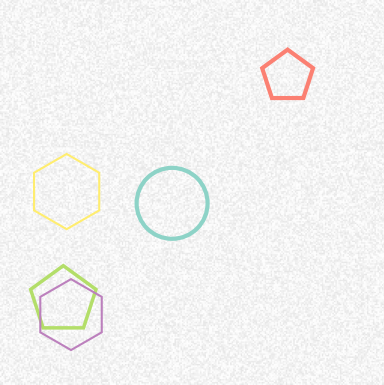[{"shape": "circle", "thickness": 3, "radius": 0.46, "center": [0.447, 0.472]}, {"shape": "pentagon", "thickness": 3, "radius": 0.35, "center": [0.747, 0.802]}, {"shape": "pentagon", "thickness": 2.5, "radius": 0.45, "center": [0.164, 0.221]}, {"shape": "hexagon", "thickness": 1.5, "radius": 0.46, "center": [0.184, 0.183]}, {"shape": "hexagon", "thickness": 1.5, "radius": 0.49, "center": [0.173, 0.502]}]